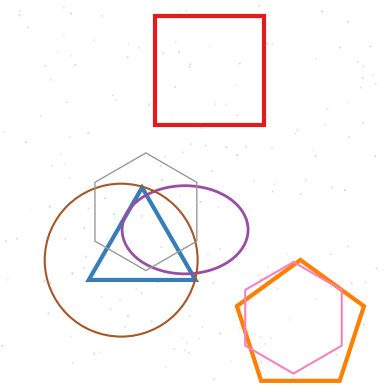[{"shape": "square", "thickness": 3, "radius": 0.71, "center": [0.544, 0.818]}, {"shape": "triangle", "thickness": 3, "radius": 0.8, "center": [0.369, 0.353]}, {"shape": "oval", "thickness": 2, "radius": 0.82, "center": [0.481, 0.403]}, {"shape": "pentagon", "thickness": 3, "radius": 0.87, "center": [0.78, 0.151]}, {"shape": "circle", "thickness": 1.5, "radius": 0.99, "center": [0.315, 0.324]}, {"shape": "hexagon", "thickness": 1.5, "radius": 0.72, "center": [0.762, 0.175]}, {"shape": "hexagon", "thickness": 1, "radius": 0.76, "center": [0.379, 0.45]}]